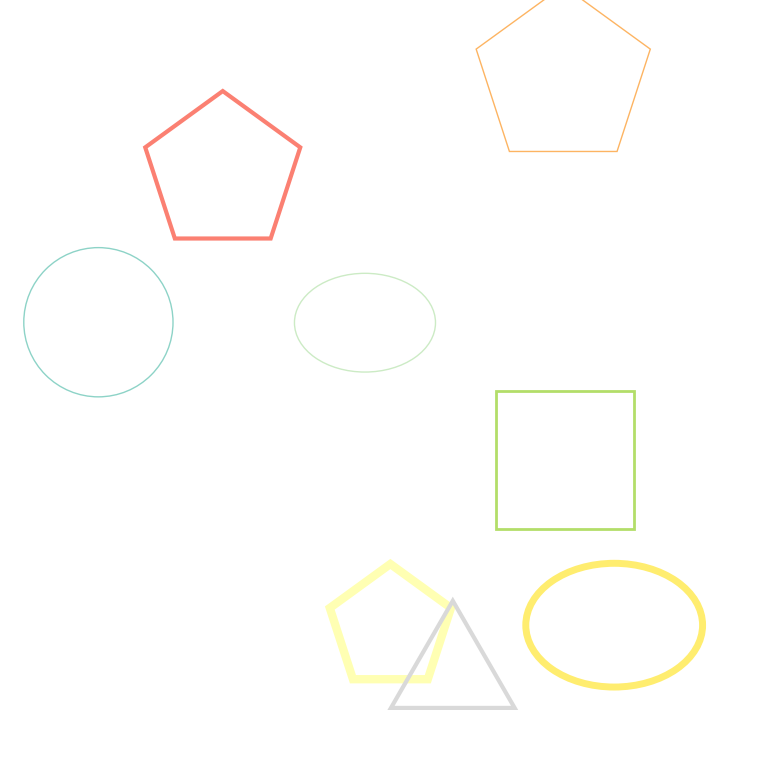[{"shape": "circle", "thickness": 0.5, "radius": 0.48, "center": [0.128, 0.582]}, {"shape": "pentagon", "thickness": 3, "radius": 0.41, "center": [0.507, 0.185]}, {"shape": "pentagon", "thickness": 1.5, "radius": 0.53, "center": [0.289, 0.776]}, {"shape": "pentagon", "thickness": 0.5, "radius": 0.59, "center": [0.731, 0.899]}, {"shape": "square", "thickness": 1, "radius": 0.45, "center": [0.734, 0.402]}, {"shape": "triangle", "thickness": 1.5, "radius": 0.46, "center": [0.588, 0.127]}, {"shape": "oval", "thickness": 0.5, "radius": 0.46, "center": [0.474, 0.581]}, {"shape": "oval", "thickness": 2.5, "radius": 0.57, "center": [0.798, 0.188]}]